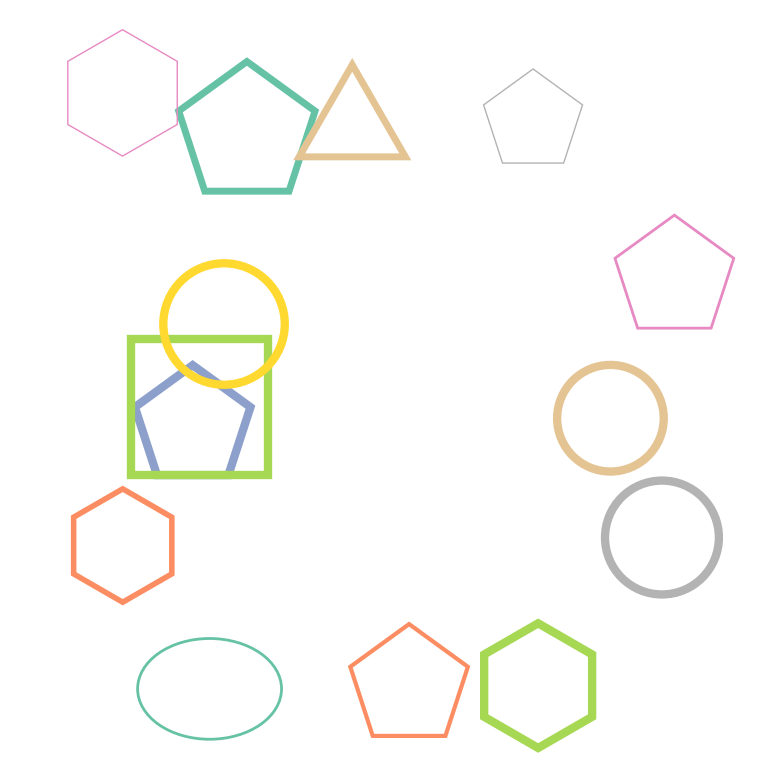[{"shape": "oval", "thickness": 1, "radius": 0.47, "center": [0.272, 0.105]}, {"shape": "pentagon", "thickness": 2.5, "radius": 0.47, "center": [0.321, 0.827]}, {"shape": "hexagon", "thickness": 2, "radius": 0.37, "center": [0.159, 0.292]}, {"shape": "pentagon", "thickness": 1.5, "radius": 0.4, "center": [0.531, 0.109]}, {"shape": "pentagon", "thickness": 3, "radius": 0.39, "center": [0.25, 0.447]}, {"shape": "pentagon", "thickness": 1, "radius": 0.41, "center": [0.876, 0.639]}, {"shape": "hexagon", "thickness": 0.5, "radius": 0.41, "center": [0.159, 0.879]}, {"shape": "hexagon", "thickness": 3, "radius": 0.4, "center": [0.699, 0.11]}, {"shape": "square", "thickness": 3, "radius": 0.44, "center": [0.259, 0.472]}, {"shape": "circle", "thickness": 3, "radius": 0.39, "center": [0.291, 0.579]}, {"shape": "circle", "thickness": 3, "radius": 0.35, "center": [0.793, 0.457]}, {"shape": "triangle", "thickness": 2.5, "radius": 0.4, "center": [0.457, 0.836]}, {"shape": "circle", "thickness": 3, "radius": 0.37, "center": [0.86, 0.302]}, {"shape": "pentagon", "thickness": 0.5, "radius": 0.34, "center": [0.692, 0.843]}]